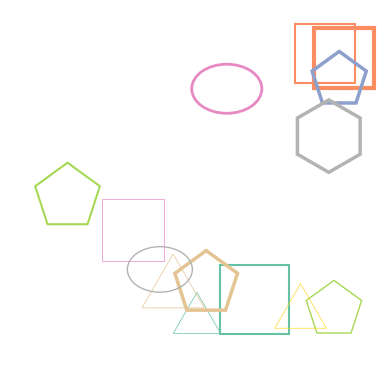[{"shape": "triangle", "thickness": 0.5, "radius": 0.35, "center": [0.512, 0.17]}, {"shape": "square", "thickness": 1.5, "radius": 0.45, "center": [0.662, 0.222]}, {"shape": "square", "thickness": 1.5, "radius": 0.39, "center": [0.845, 0.861]}, {"shape": "square", "thickness": 3, "radius": 0.39, "center": [0.893, 0.848]}, {"shape": "pentagon", "thickness": 2.5, "radius": 0.37, "center": [0.881, 0.792]}, {"shape": "square", "thickness": 0.5, "radius": 0.4, "center": [0.345, 0.402]}, {"shape": "oval", "thickness": 2, "radius": 0.46, "center": [0.589, 0.769]}, {"shape": "pentagon", "thickness": 1, "radius": 0.38, "center": [0.867, 0.196]}, {"shape": "pentagon", "thickness": 1.5, "radius": 0.44, "center": [0.175, 0.489]}, {"shape": "triangle", "thickness": 0.5, "radius": 0.39, "center": [0.781, 0.186]}, {"shape": "triangle", "thickness": 0.5, "radius": 0.47, "center": [0.45, 0.247]}, {"shape": "pentagon", "thickness": 2.5, "radius": 0.43, "center": [0.536, 0.264]}, {"shape": "oval", "thickness": 1, "radius": 0.42, "center": [0.415, 0.3]}, {"shape": "hexagon", "thickness": 2.5, "radius": 0.47, "center": [0.854, 0.646]}]